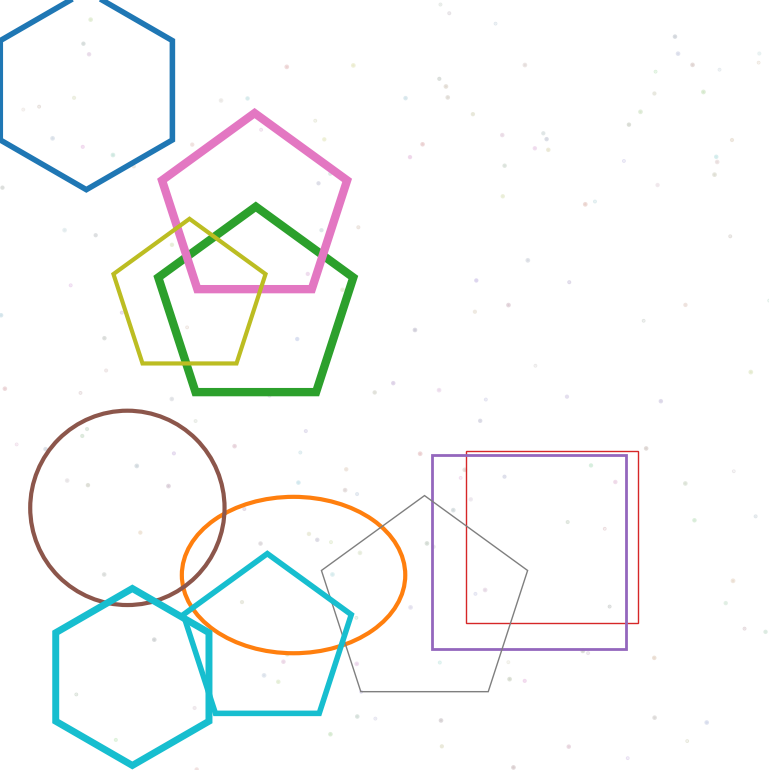[{"shape": "hexagon", "thickness": 2, "radius": 0.65, "center": [0.112, 0.883]}, {"shape": "oval", "thickness": 1.5, "radius": 0.73, "center": [0.381, 0.253]}, {"shape": "pentagon", "thickness": 3, "radius": 0.67, "center": [0.332, 0.598]}, {"shape": "square", "thickness": 0.5, "radius": 0.56, "center": [0.717, 0.302]}, {"shape": "square", "thickness": 1, "radius": 0.63, "center": [0.687, 0.283]}, {"shape": "circle", "thickness": 1.5, "radius": 0.63, "center": [0.165, 0.34]}, {"shape": "pentagon", "thickness": 3, "radius": 0.63, "center": [0.331, 0.727]}, {"shape": "pentagon", "thickness": 0.5, "radius": 0.7, "center": [0.551, 0.216]}, {"shape": "pentagon", "thickness": 1.5, "radius": 0.52, "center": [0.246, 0.612]}, {"shape": "pentagon", "thickness": 2, "radius": 0.57, "center": [0.347, 0.166]}, {"shape": "hexagon", "thickness": 2.5, "radius": 0.57, "center": [0.172, 0.121]}]